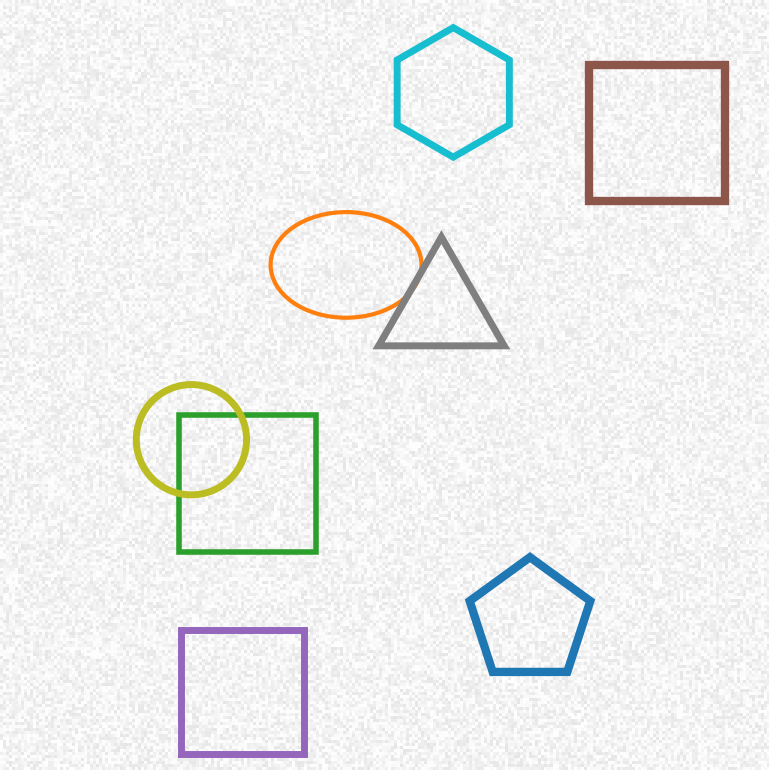[{"shape": "pentagon", "thickness": 3, "radius": 0.41, "center": [0.688, 0.194]}, {"shape": "oval", "thickness": 1.5, "radius": 0.49, "center": [0.449, 0.656]}, {"shape": "square", "thickness": 2, "radius": 0.45, "center": [0.321, 0.373]}, {"shape": "square", "thickness": 2.5, "radius": 0.4, "center": [0.315, 0.101]}, {"shape": "square", "thickness": 3, "radius": 0.44, "center": [0.853, 0.827]}, {"shape": "triangle", "thickness": 2.5, "radius": 0.47, "center": [0.573, 0.598]}, {"shape": "circle", "thickness": 2.5, "radius": 0.36, "center": [0.249, 0.429]}, {"shape": "hexagon", "thickness": 2.5, "radius": 0.42, "center": [0.589, 0.88]}]